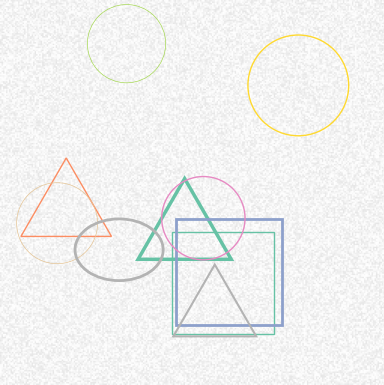[{"shape": "triangle", "thickness": 2.5, "radius": 0.7, "center": [0.48, 0.396]}, {"shape": "square", "thickness": 1, "radius": 0.66, "center": [0.578, 0.265]}, {"shape": "triangle", "thickness": 1, "radius": 0.68, "center": [0.172, 0.454]}, {"shape": "square", "thickness": 2, "radius": 0.69, "center": [0.594, 0.294]}, {"shape": "circle", "thickness": 1, "radius": 0.54, "center": [0.528, 0.433]}, {"shape": "circle", "thickness": 0.5, "radius": 0.51, "center": [0.329, 0.887]}, {"shape": "circle", "thickness": 1, "radius": 0.65, "center": [0.775, 0.778]}, {"shape": "circle", "thickness": 0.5, "radius": 0.53, "center": [0.148, 0.42]}, {"shape": "triangle", "thickness": 1.5, "radius": 0.62, "center": [0.558, 0.188]}, {"shape": "oval", "thickness": 2, "radius": 0.57, "center": [0.309, 0.351]}]